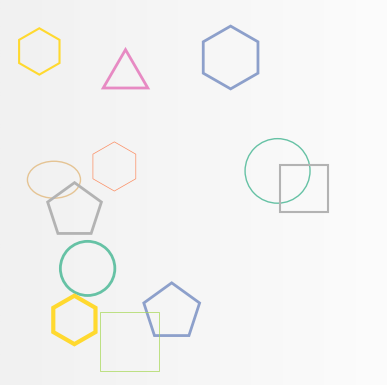[{"shape": "circle", "thickness": 2, "radius": 0.35, "center": [0.226, 0.303]}, {"shape": "circle", "thickness": 1, "radius": 0.42, "center": [0.716, 0.556]}, {"shape": "hexagon", "thickness": 0.5, "radius": 0.32, "center": [0.295, 0.568]}, {"shape": "hexagon", "thickness": 2, "radius": 0.41, "center": [0.595, 0.851]}, {"shape": "pentagon", "thickness": 2, "radius": 0.38, "center": [0.443, 0.19]}, {"shape": "triangle", "thickness": 2, "radius": 0.33, "center": [0.324, 0.805]}, {"shape": "square", "thickness": 0.5, "radius": 0.38, "center": [0.335, 0.114]}, {"shape": "hexagon", "thickness": 3, "radius": 0.31, "center": [0.192, 0.169]}, {"shape": "hexagon", "thickness": 1.5, "radius": 0.3, "center": [0.101, 0.866]}, {"shape": "oval", "thickness": 1, "radius": 0.34, "center": [0.139, 0.533]}, {"shape": "pentagon", "thickness": 2, "radius": 0.36, "center": [0.192, 0.453]}, {"shape": "square", "thickness": 1.5, "radius": 0.31, "center": [0.785, 0.511]}]